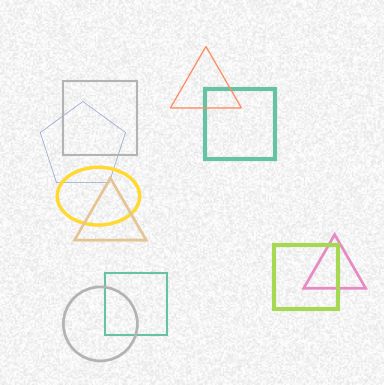[{"shape": "square", "thickness": 3, "radius": 0.45, "center": [0.624, 0.678]}, {"shape": "square", "thickness": 1.5, "radius": 0.4, "center": [0.354, 0.211]}, {"shape": "triangle", "thickness": 1, "radius": 0.53, "center": [0.535, 0.773]}, {"shape": "pentagon", "thickness": 0.5, "radius": 0.58, "center": [0.215, 0.62]}, {"shape": "triangle", "thickness": 2, "radius": 0.46, "center": [0.869, 0.298]}, {"shape": "square", "thickness": 3, "radius": 0.42, "center": [0.794, 0.281]}, {"shape": "oval", "thickness": 2.5, "radius": 0.54, "center": [0.256, 0.491]}, {"shape": "triangle", "thickness": 2, "radius": 0.54, "center": [0.287, 0.43]}, {"shape": "circle", "thickness": 2, "radius": 0.48, "center": [0.261, 0.159]}, {"shape": "square", "thickness": 1.5, "radius": 0.48, "center": [0.26, 0.693]}]